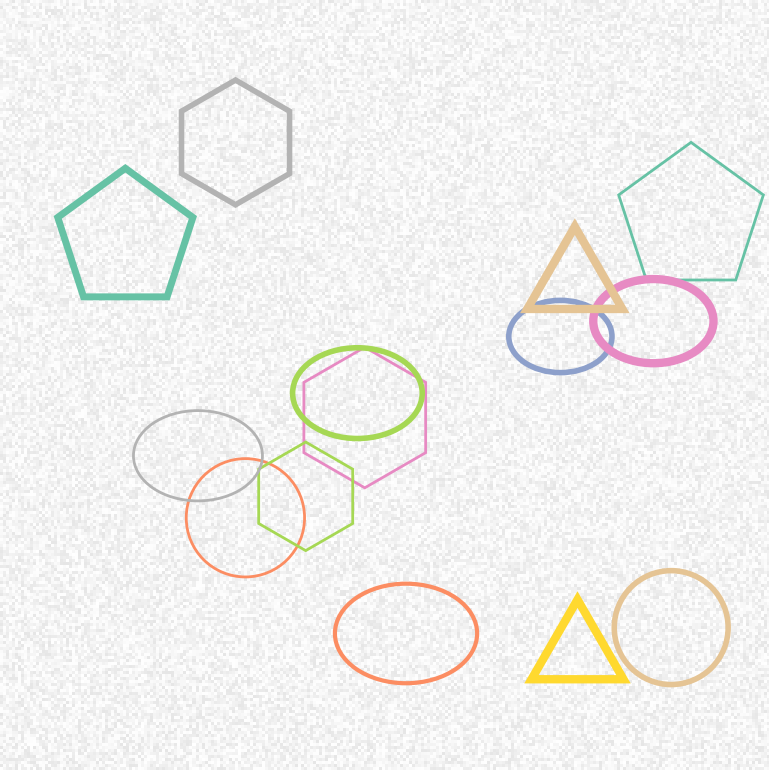[{"shape": "pentagon", "thickness": 2.5, "radius": 0.46, "center": [0.163, 0.689]}, {"shape": "pentagon", "thickness": 1, "radius": 0.49, "center": [0.897, 0.716]}, {"shape": "circle", "thickness": 1, "radius": 0.38, "center": [0.319, 0.328]}, {"shape": "oval", "thickness": 1.5, "radius": 0.46, "center": [0.527, 0.177]}, {"shape": "oval", "thickness": 2, "radius": 0.34, "center": [0.728, 0.563]}, {"shape": "oval", "thickness": 3, "radius": 0.39, "center": [0.849, 0.583]}, {"shape": "hexagon", "thickness": 1, "radius": 0.46, "center": [0.474, 0.458]}, {"shape": "hexagon", "thickness": 1, "radius": 0.35, "center": [0.397, 0.355]}, {"shape": "oval", "thickness": 2, "radius": 0.42, "center": [0.464, 0.489]}, {"shape": "triangle", "thickness": 3, "radius": 0.34, "center": [0.75, 0.152]}, {"shape": "triangle", "thickness": 3, "radius": 0.36, "center": [0.747, 0.634]}, {"shape": "circle", "thickness": 2, "radius": 0.37, "center": [0.872, 0.185]}, {"shape": "hexagon", "thickness": 2, "radius": 0.4, "center": [0.306, 0.815]}, {"shape": "oval", "thickness": 1, "radius": 0.42, "center": [0.257, 0.408]}]